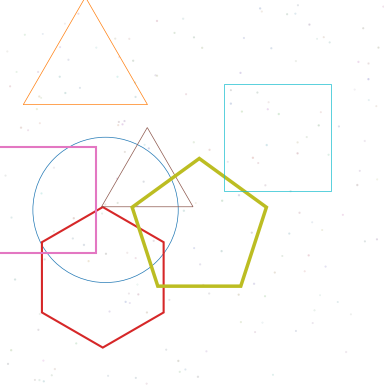[{"shape": "circle", "thickness": 0.5, "radius": 0.94, "center": [0.274, 0.455]}, {"shape": "triangle", "thickness": 0.5, "radius": 0.93, "center": [0.222, 0.821]}, {"shape": "hexagon", "thickness": 1.5, "radius": 0.91, "center": [0.267, 0.28]}, {"shape": "triangle", "thickness": 0.5, "radius": 0.69, "center": [0.383, 0.532]}, {"shape": "square", "thickness": 1.5, "radius": 0.69, "center": [0.111, 0.48]}, {"shape": "pentagon", "thickness": 2.5, "radius": 0.92, "center": [0.518, 0.405]}, {"shape": "square", "thickness": 0.5, "radius": 0.7, "center": [0.721, 0.642]}]